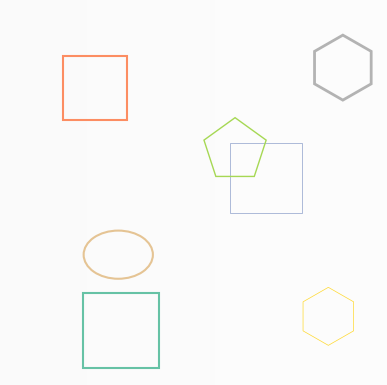[{"shape": "square", "thickness": 1.5, "radius": 0.49, "center": [0.312, 0.143]}, {"shape": "square", "thickness": 1.5, "radius": 0.42, "center": [0.245, 0.771]}, {"shape": "square", "thickness": 0.5, "radius": 0.46, "center": [0.686, 0.538]}, {"shape": "pentagon", "thickness": 1, "radius": 0.42, "center": [0.607, 0.61]}, {"shape": "hexagon", "thickness": 0.5, "radius": 0.38, "center": [0.847, 0.178]}, {"shape": "oval", "thickness": 1.5, "radius": 0.45, "center": [0.305, 0.338]}, {"shape": "hexagon", "thickness": 2, "radius": 0.42, "center": [0.885, 0.824]}]